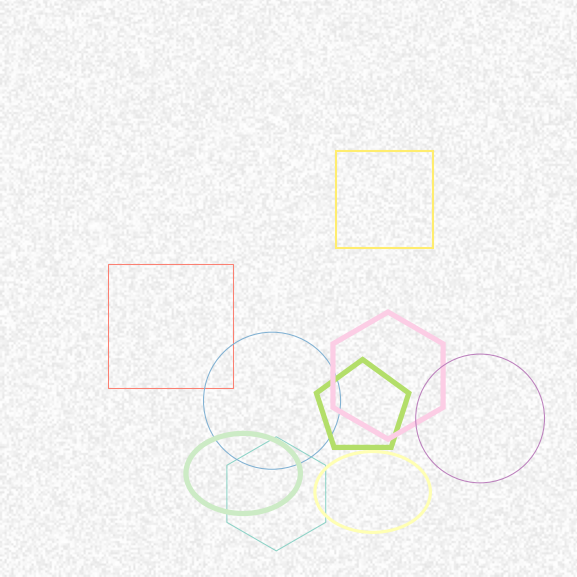[{"shape": "hexagon", "thickness": 0.5, "radius": 0.49, "center": [0.478, 0.144]}, {"shape": "oval", "thickness": 1.5, "radius": 0.5, "center": [0.645, 0.147]}, {"shape": "square", "thickness": 0.5, "radius": 0.54, "center": [0.295, 0.435]}, {"shape": "circle", "thickness": 0.5, "radius": 0.59, "center": [0.471, 0.305]}, {"shape": "pentagon", "thickness": 2.5, "radius": 0.42, "center": [0.628, 0.292]}, {"shape": "hexagon", "thickness": 2.5, "radius": 0.55, "center": [0.672, 0.349]}, {"shape": "circle", "thickness": 0.5, "radius": 0.56, "center": [0.831, 0.275]}, {"shape": "oval", "thickness": 2.5, "radius": 0.5, "center": [0.421, 0.179]}, {"shape": "square", "thickness": 1, "radius": 0.42, "center": [0.665, 0.654]}]